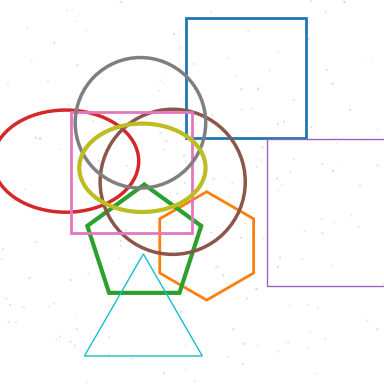[{"shape": "square", "thickness": 2, "radius": 0.78, "center": [0.639, 0.798]}, {"shape": "hexagon", "thickness": 2, "radius": 0.7, "center": [0.537, 0.361]}, {"shape": "pentagon", "thickness": 3, "radius": 0.78, "center": [0.375, 0.365]}, {"shape": "oval", "thickness": 2.5, "radius": 0.95, "center": [0.171, 0.581]}, {"shape": "square", "thickness": 1, "radius": 0.95, "center": [0.884, 0.448]}, {"shape": "circle", "thickness": 2.5, "radius": 0.94, "center": [0.449, 0.528]}, {"shape": "square", "thickness": 2, "radius": 0.78, "center": [0.341, 0.552]}, {"shape": "circle", "thickness": 2.5, "radius": 0.85, "center": [0.365, 0.681]}, {"shape": "oval", "thickness": 3, "radius": 0.82, "center": [0.37, 0.564]}, {"shape": "triangle", "thickness": 1, "radius": 0.88, "center": [0.372, 0.164]}]